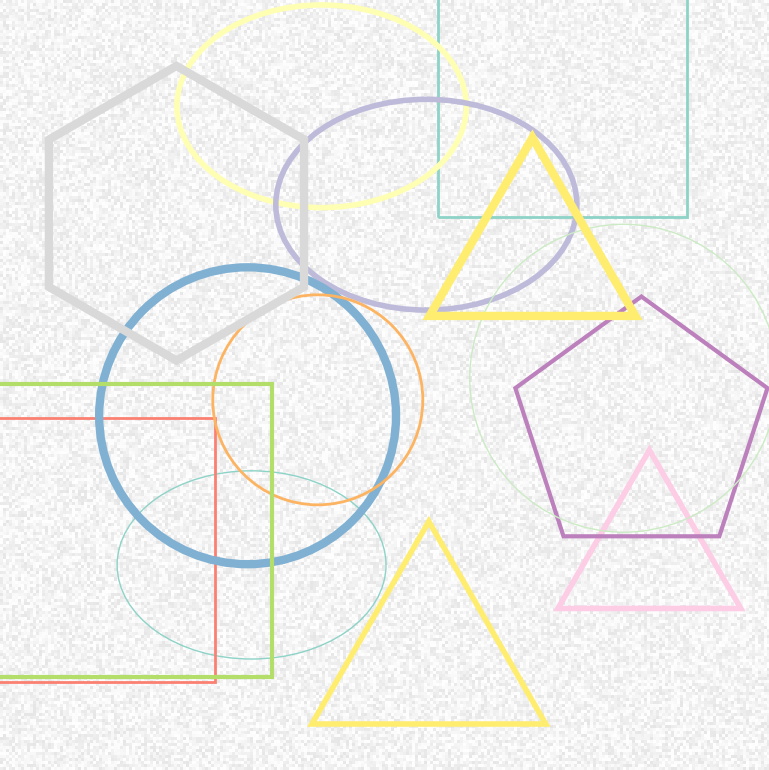[{"shape": "oval", "thickness": 0.5, "radius": 0.87, "center": [0.327, 0.266]}, {"shape": "square", "thickness": 1, "radius": 0.81, "center": [0.731, 0.88]}, {"shape": "oval", "thickness": 2, "radius": 0.94, "center": [0.418, 0.862]}, {"shape": "oval", "thickness": 2, "radius": 0.98, "center": [0.554, 0.734]}, {"shape": "square", "thickness": 1, "radius": 0.86, "center": [0.107, 0.286]}, {"shape": "circle", "thickness": 3, "radius": 0.96, "center": [0.322, 0.46]}, {"shape": "circle", "thickness": 1, "radius": 0.68, "center": [0.413, 0.481]}, {"shape": "square", "thickness": 1.5, "radius": 0.95, "center": [0.163, 0.311]}, {"shape": "triangle", "thickness": 2, "radius": 0.69, "center": [0.843, 0.278]}, {"shape": "hexagon", "thickness": 3, "radius": 0.96, "center": [0.229, 0.723]}, {"shape": "pentagon", "thickness": 1.5, "radius": 0.86, "center": [0.833, 0.443]}, {"shape": "circle", "thickness": 0.5, "radius": 1.0, "center": [0.81, 0.509]}, {"shape": "triangle", "thickness": 3, "radius": 0.77, "center": [0.691, 0.667]}, {"shape": "triangle", "thickness": 2, "radius": 0.88, "center": [0.557, 0.147]}]